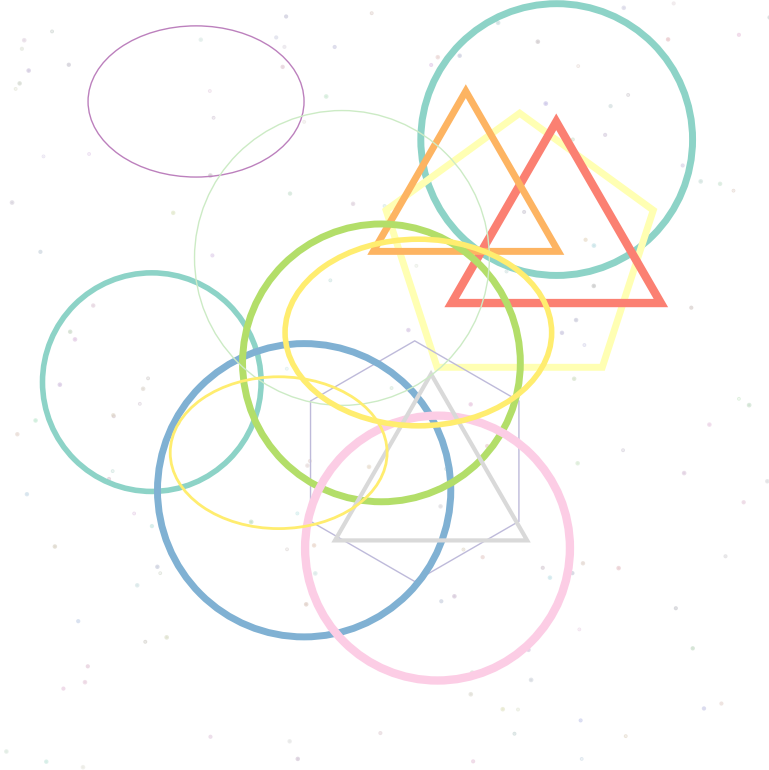[{"shape": "circle", "thickness": 2, "radius": 0.71, "center": [0.197, 0.504]}, {"shape": "circle", "thickness": 2.5, "radius": 0.88, "center": [0.723, 0.819]}, {"shape": "pentagon", "thickness": 2.5, "radius": 0.91, "center": [0.675, 0.671]}, {"shape": "hexagon", "thickness": 0.5, "radius": 0.78, "center": [0.539, 0.401]}, {"shape": "triangle", "thickness": 3, "radius": 0.78, "center": [0.722, 0.685]}, {"shape": "circle", "thickness": 2.5, "radius": 0.95, "center": [0.395, 0.363]}, {"shape": "triangle", "thickness": 2.5, "radius": 0.69, "center": [0.605, 0.743]}, {"shape": "circle", "thickness": 2.5, "radius": 0.9, "center": [0.495, 0.529]}, {"shape": "circle", "thickness": 3, "radius": 0.86, "center": [0.568, 0.288]}, {"shape": "triangle", "thickness": 1.5, "radius": 0.72, "center": [0.56, 0.37]}, {"shape": "oval", "thickness": 0.5, "radius": 0.7, "center": [0.255, 0.868]}, {"shape": "circle", "thickness": 0.5, "radius": 0.96, "center": [0.444, 0.665]}, {"shape": "oval", "thickness": 1, "radius": 0.7, "center": [0.362, 0.412]}, {"shape": "oval", "thickness": 2, "radius": 0.87, "center": [0.543, 0.568]}]